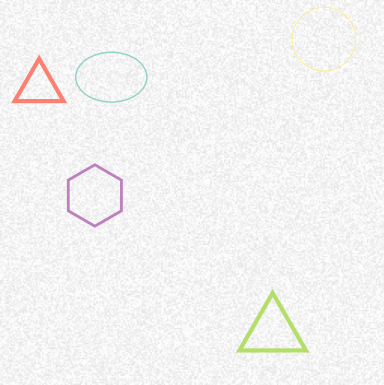[{"shape": "oval", "thickness": 1, "radius": 0.46, "center": [0.289, 0.8]}, {"shape": "triangle", "thickness": 3, "radius": 0.37, "center": [0.102, 0.774]}, {"shape": "triangle", "thickness": 3, "radius": 0.5, "center": [0.708, 0.14]}, {"shape": "hexagon", "thickness": 2, "radius": 0.4, "center": [0.246, 0.492]}, {"shape": "circle", "thickness": 0.5, "radius": 0.41, "center": [0.842, 0.898]}]